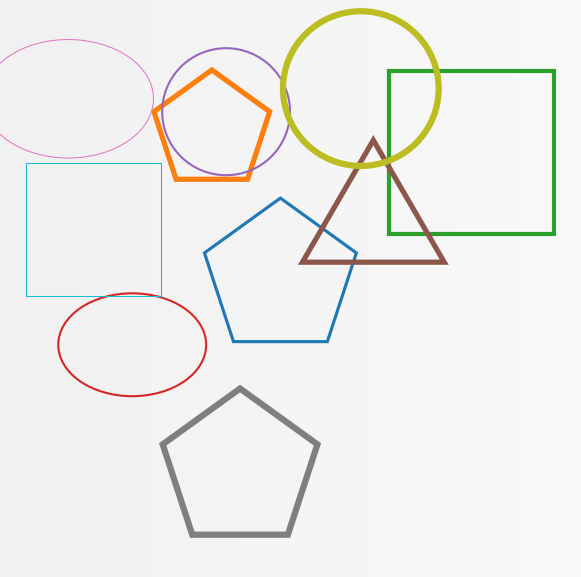[{"shape": "pentagon", "thickness": 1.5, "radius": 0.69, "center": [0.482, 0.519]}, {"shape": "pentagon", "thickness": 2.5, "radius": 0.52, "center": [0.364, 0.773]}, {"shape": "square", "thickness": 2, "radius": 0.71, "center": [0.811, 0.735]}, {"shape": "oval", "thickness": 1, "radius": 0.64, "center": [0.227, 0.402]}, {"shape": "circle", "thickness": 1, "radius": 0.55, "center": [0.389, 0.806]}, {"shape": "triangle", "thickness": 2.5, "radius": 0.7, "center": [0.642, 0.616]}, {"shape": "oval", "thickness": 0.5, "radius": 0.73, "center": [0.118, 0.828]}, {"shape": "pentagon", "thickness": 3, "radius": 0.7, "center": [0.413, 0.186]}, {"shape": "circle", "thickness": 3, "radius": 0.67, "center": [0.621, 0.846]}, {"shape": "square", "thickness": 0.5, "radius": 0.58, "center": [0.161, 0.602]}]